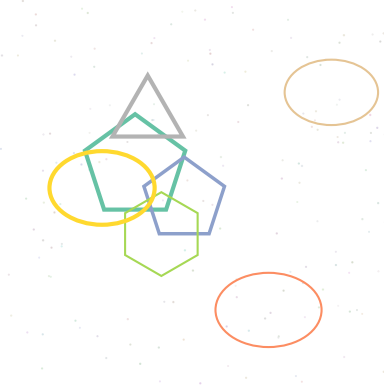[{"shape": "pentagon", "thickness": 3, "radius": 0.68, "center": [0.351, 0.566]}, {"shape": "oval", "thickness": 1.5, "radius": 0.69, "center": [0.697, 0.195]}, {"shape": "pentagon", "thickness": 2.5, "radius": 0.55, "center": [0.478, 0.482]}, {"shape": "hexagon", "thickness": 1.5, "radius": 0.54, "center": [0.419, 0.392]}, {"shape": "oval", "thickness": 3, "radius": 0.68, "center": [0.265, 0.512]}, {"shape": "oval", "thickness": 1.5, "radius": 0.61, "center": [0.861, 0.76]}, {"shape": "triangle", "thickness": 3, "radius": 0.53, "center": [0.384, 0.698]}]